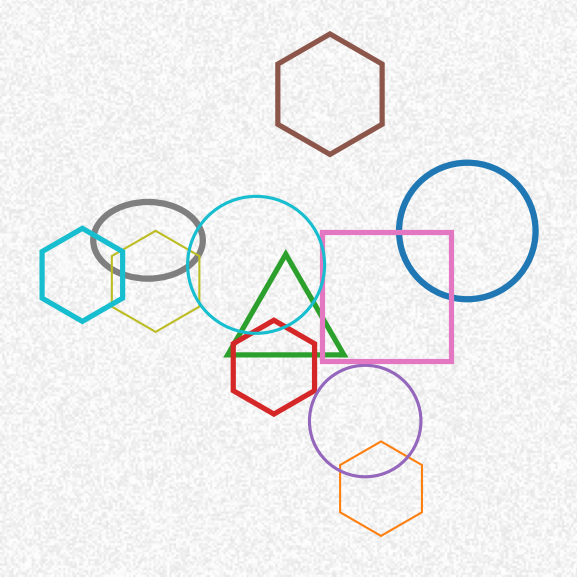[{"shape": "circle", "thickness": 3, "radius": 0.59, "center": [0.809, 0.599]}, {"shape": "hexagon", "thickness": 1, "radius": 0.41, "center": [0.66, 0.153]}, {"shape": "triangle", "thickness": 2.5, "radius": 0.58, "center": [0.495, 0.443]}, {"shape": "hexagon", "thickness": 2.5, "radius": 0.41, "center": [0.474, 0.363]}, {"shape": "circle", "thickness": 1.5, "radius": 0.48, "center": [0.632, 0.27]}, {"shape": "hexagon", "thickness": 2.5, "radius": 0.52, "center": [0.571, 0.836]}, {"shape": "square", "thickness": 2.5, "radius": 0.56, "center": [0.669, 0.486]}, {"shape": "oval", "thickness": 3, "radius": 0.47, "center": [0.256, 0.583]}, {"shape": "hexagon", "thickness": 1, "radius": 0.44, "center": [0.269, 0.512]}, {"shape": "circle", "thickness": 1.5, "radius": 0.59, "center": [0.443, 0.541]}, {"shape": "hexagon", "thickness": 2.5, "radius": 0.4, "center": [0.143, 0.523]}]